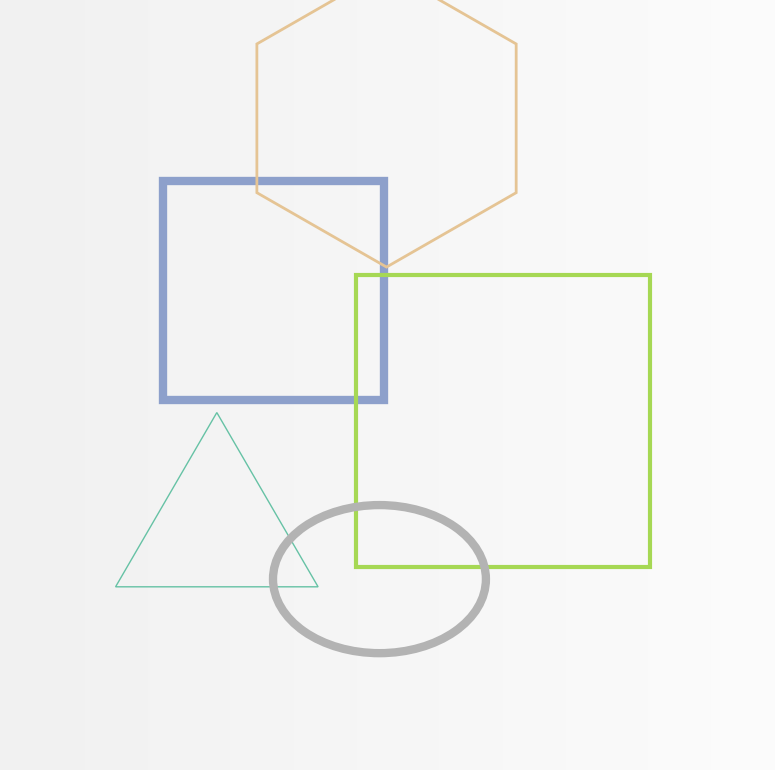[{"shape": "triangle", "thickness": 0.5, "radius": 0.75, "center": [0.28, 0.313]}, {"shape": "square", "thickness": 3, "radius": 0.71, "center": [0.352, 0.623]}, {"shape": "square", "thickness": 1.5, "radius": 0.95, "center": [0.649, 0.454]}, {"shape": "hexagon", "thickness": 1, "radius": 0.97, "center": [0.499, 0.846]}, {"shape": "oval", "thickness": 3, "radius": 0.69, "center": [0.49, 0.248]}]